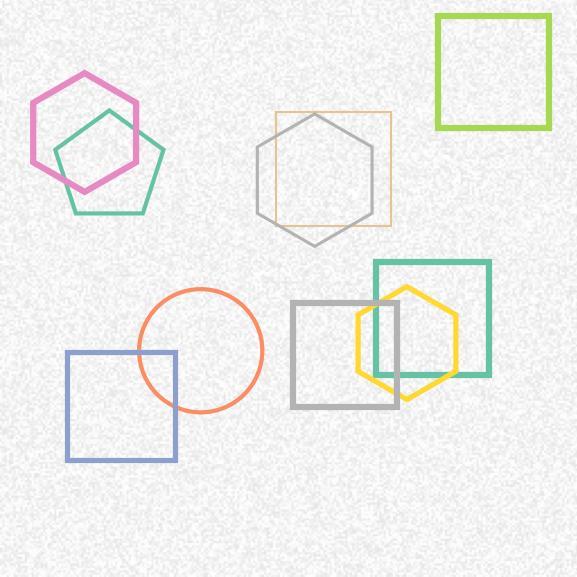[{"shape": "pentagon", "thickness": 2, "radius": 0.49, "center": [0.189, 0.709]}, {"shape": "square", "thickness": 3, "radius": 0.49, "center": [0.749, 0.447]}, {"shape": "circle", "thickness": 2, "radius": 0.53, "center": [0.348, 0.392]}, {"shape": "square", "thickness": 2.5, "radius": 0.47, "center": [0.209, 0.296]}, {"shape": "hexagon", "thickness": 3, "radius": 0.51, "center": [0.147, 0.77]}, {"shape": "square", "thickness": 3, "radius": 0.48, "center": [0.855, 0.874]}, {"shape": "hexagon", "thickness": 2.5, "radius": 0.49, "center": [0.705, 0.405]}, {"shape": "square", "thickness": 1, "radius": 0.49, "center": [0.577, 0.707]}, {"shape": "square", "thickness": 3, "radius": 0.45, "center": [0.597, 0.384]}, {"shape": "hexagon", "thickness": 1.5, "radius": 0.57, "center": [0.545, 0.687]}]